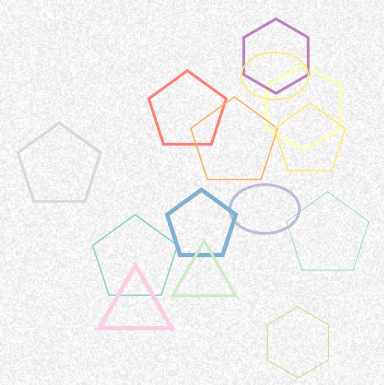[{"shape": "pentagon", "thickness": 0.5, "radius": 0.56, "center": [0.851, 0.389]}, {"shape": "pentagon", "thickness": 1, "radius": 0.58, "center": [0.351, 0.327]}, {"shape": "hexagon", "thickness": 2, "radius": 0.55, "center": [0.789, 0.721]}, {"shape": "oval", "thickness": 2, "radius": 0.45, "center": [0.688, 0.457]}, {"shape": "pentagon", "thickness": 2, "radius": 0.53, "center": [0.487, 0.711]}, {"shape": "pentagon", "thickness": 3, "radius": 0.47, "center": [0.523, 0.413]}, {"shape": "pentagon", "thickness": 1, "radius": 0.59, "center": [0.608, 0.63]}, {"shape": "hexagon", "thickness": 0.5, "radius": 0.46, "center": [0.774, 0.111]}, {"shape": "triangle", "thickness": 3, "radius": 0.54, "center": [0.352, 0.202]}, {"shape": "pentagon", "thickness": 2, "radius": 0.56, "center": [0.154, 0.568]}, {"shape": "hexagon", "thickness": 2, "radius": 0.48, "center": [0.717, 0.854]}, {"shape": "triangle", "thickness": 2, "radius": 0.47, "center": [0.53, 0.279]}, {"shape": "oval", "thickness": 1, "radius": 0.44, "center": [0.714, 0.803]}, {"shape": "pentagon", "thickness": 1, "radius": 0.48, "center": [0.805, 0.635]}]